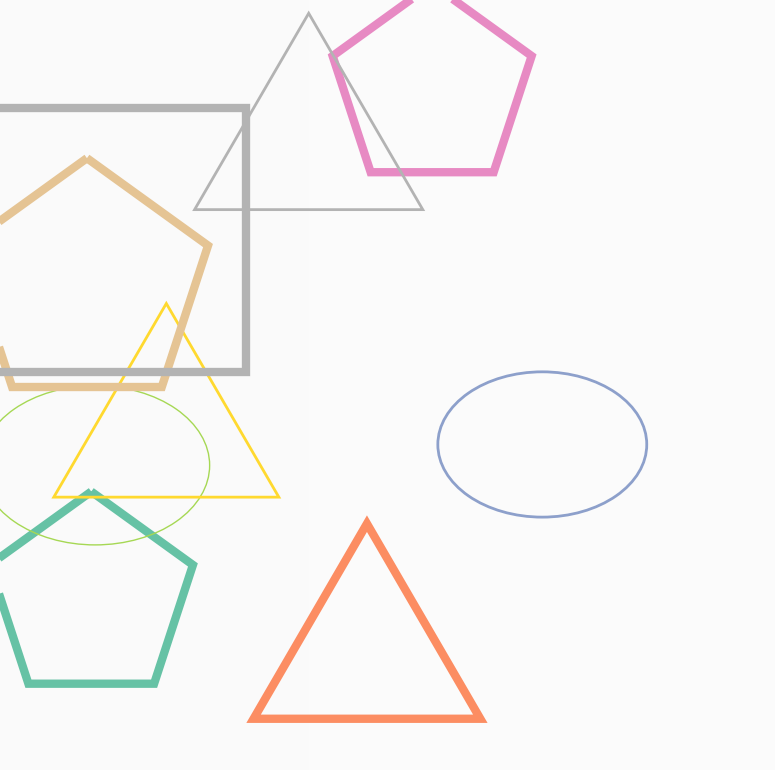[{"shape": "pentagon", "thickness": 3, "radius": 0.69, "center": [0.118, 0.224]}, {"shape": "triangle", "thickness": 3, "radius": 0.84, "center": [0.473, 0.151]}, {"shape": "oval", "thickness": 1, "radius": 0.67, "center": [0.7, 0.423]}, {"shape": "pentagon", "thickness": 3, "radius": 0.67, "center": [0.558, 0.886]}, {"shape": "oval", "thickness": 0.5, "radius": 0.74, "center": [0.123, 0.396]}, {"shape": "triangle", "thickness": 1, "radius": 0.84, "center": [0.215, 0.438]}, {"shape": "pentagon", "thickness": 3, "radius": 0.82, "center": [0.112, 0.63]}, {"shape": "triangle", "thickness": 1, "radius": 0.85, "center": [0.398, 0.813]}, {"shape": "square", "thickness": 3, "radius": 0.86, "center": [0.145, 0.688]}]